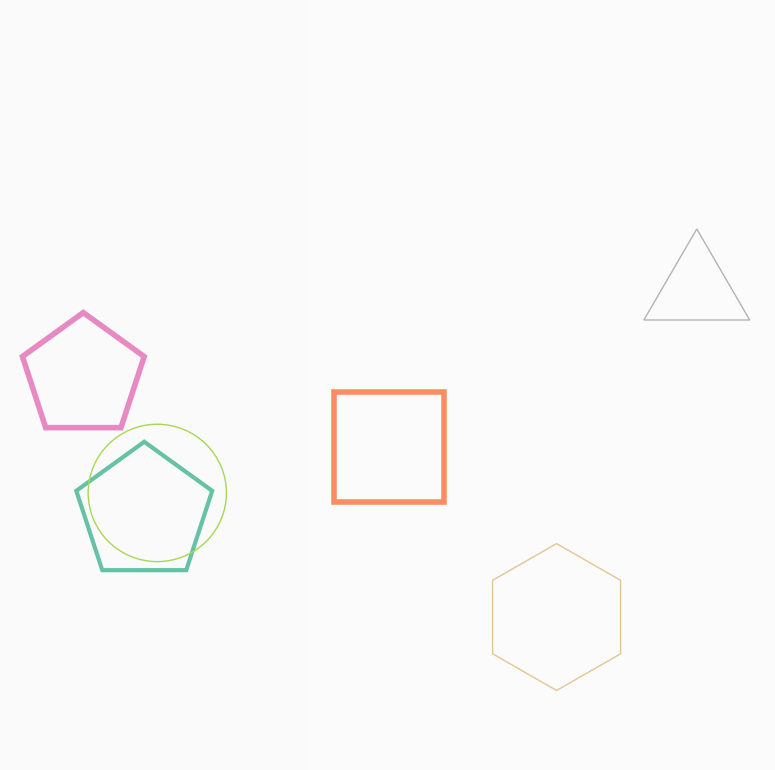[{"shape": "pentagon", "thickness": 1.5, "radius": 0.46, "center": [0.186, 0.334]}, {"shape": "square", "thickness": 2, "radius": 0.36, "center": [0.502, 0.419]}, {"shape": "pentagon", "thickness": 2, "radius": 0.41, "center": [0.107, 0.511]}, {"shape": "circle", "thickness": 0.5, "radius": 0.45, "center": [0.203, 0.36]}, {"shape": "hexagon", "thickness": 0.5, "radius": 0.48, "center": [0.718, 0.199]}, {"shape": "triangle", "thickness": 0.5, "radius": 0.39, "center": [0.899, 0.624]}]